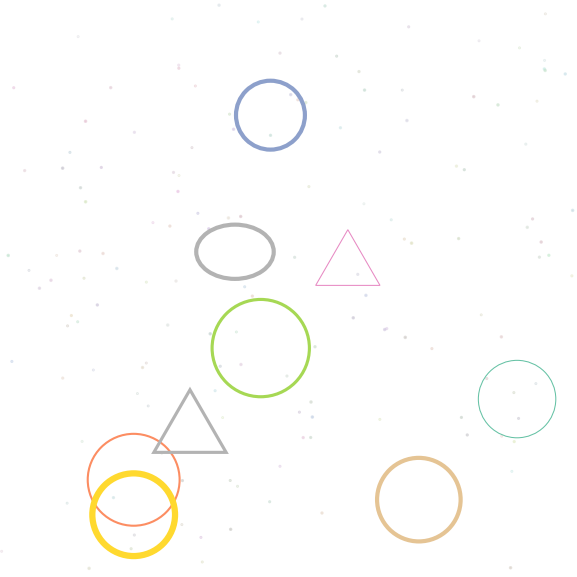[{"shape": "circle", "thickness": 0.5, "radius": 0.34, "center": [0.895, 0.308]}, {"shape": "circle", "thickness": 1, "radius": 0.4, "center": [0.231, 0.168]}, {"shape": "circle", "thickness": 2, "radius": 0.3, "center": [0.468, 0.8]}, {"shape": "triangle", "thickness": 0.5, "radius": 0.32, "center": [0.602, 0.537]}, {"shape": "circle", "thickness": 1.5, "radius": 0.42, "center": [0.452, 0.396]}, {"shape": "circle", "thickness": 3, "radius": 0.36, "center": [0.231, 0.108]}, {"shape": "circle", "thickness": 2, "radius": 0.36, "center": [0.725, 0.134]}, {"shape": "triangle", "thickness": 1.5, "radius": 0.36, "center": [0.329, 0.252]}, {"shape": "oval", "thickness": 2, "radius": 0.34, "center": [0.407, 0.563]}]